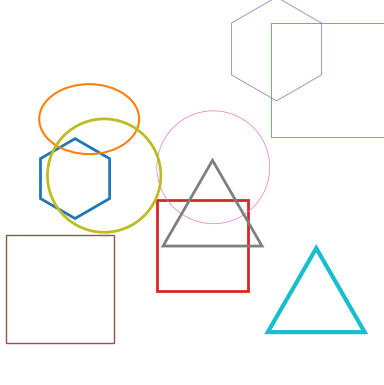[{"shape": "hexagon", "thickness": 2, "radius": 0.52, "center": [0.195, 0.536]}, {"shape": "oval", "thickness": 1.5, "radius": 0.65, "center": [0.232, 0.691]}, {"shape": "square", "thickness": 0.5, "radius": 0.74, "center": [0.852, 0.792]}, {"shape": "square", "thickness": 2, "radius": 0.59, "center": [0.526, 0.362]}, {"shape": "hexagon", "thickness": 0.5, "radius": 0.67, "center": [0.718, 0.873]}, {"shape": "square", "thickness": 1, "radius": 0.7, "center": [0.157, 0.249]}, {"shape": "circle", "thickness": 0.5, "radius": 0.73, "center": [0.554, 0.566]}, {"shape": "triangle", "thickness": 2, "radius": 0.74, "center": [0.552, 0.435]}, {"shape": "circle", "thickness": 2, "radius": 0.74, "center": [0.271, 0.544]}, {"shape": "triangle", "thickness": 3, "radius": 0.73, "center": [0.821, 0.21]}]